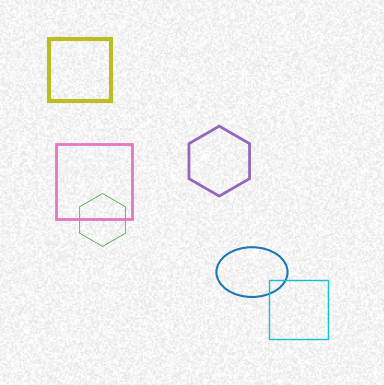[{"shape": "oval", "thickness": 1.5, "radius": 0.46, "center": [0.655, 0.293]}, {"shape": "hexagon", "thickness": 0.5, "radius": 0.34, "center": [0.266, 0.429]}, {"shape": "hexagon", "thickness": 2, "radius": 0.45, "center": [0.569, 0.581]}, {"shape": "square", "thickness": 2, "radius": 0.49, "center": [0.244, 0.528]}, {"shape": "square", "thickness": 3, "radius": 0.4, "center": [0.208, 0.818]}, {"shape": "square", "thickness": 1, "radius": 0.38, "center": [0.776, 0.197]}]